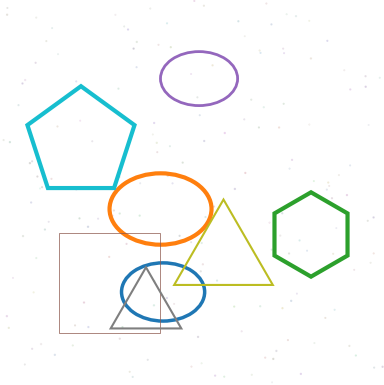[{"shape": "oval", "thickness": 2.5, "radius": 0.54, "center": [0.424, 0.242]}, {"shape": "oval", "thickness": 3, "radius": 0.66, "center": [0.417, 0.457]}, {"shape": "hexagon", "thickness": 3, "radius": 0.55, "center": [0.808, 0.391]}, {"shape": "oval", "thickness": 2, "radius": 0.5, "center": [0.517, 0.796]}, {"shape": "square", "thickness": 0.5, "radius": 0.65, "center": [0.284, 0.265]}, {"shape": "triangle", "thickness": 1.5, "radius": 0.53, "center": [0.379, 0.2]}, {"shape": "triangle", "thickness": 1.5, "radius": 0.74, "center": [0.581, 0.334]}, {"shape": "pentagon", "thickness": 3, "radius": 0.73, "center": [0.21, 0.63]}]